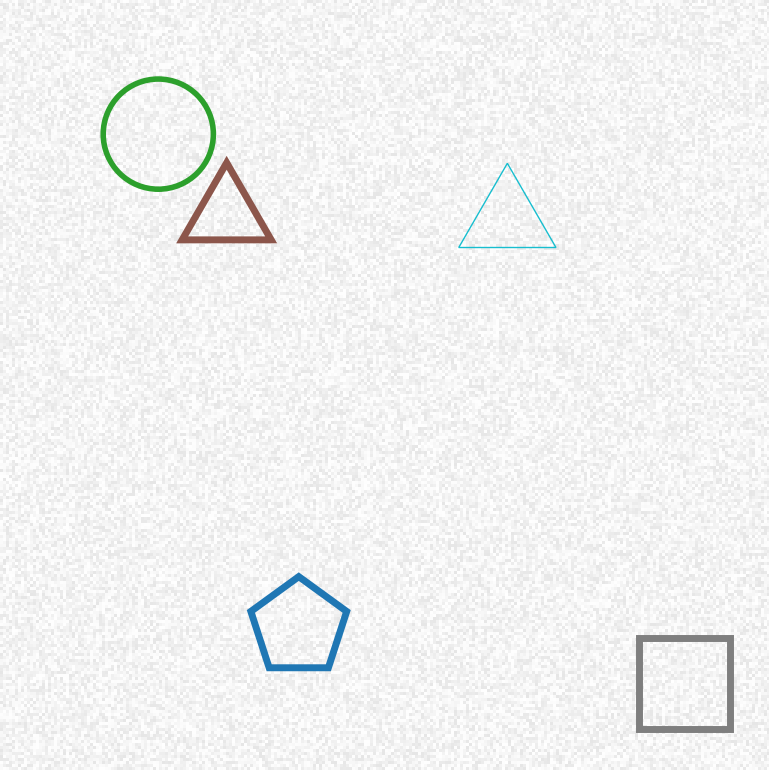[{"shape": "pentagon", "thickness": 2.5, "radius": 0.33, "center": [0.388, 0.186]}, {"shape": "circle", "thickness": 2, "radius": 0.36, "center": [0.206, 0.826]}, {"shape": "triangle", "thickness": 2.5, "radius": 0.33, "center": [0.294, 0.722]}, {"shape": "square", "thickness": 2.5, "radius": 0.29, "center": [0.889, 0.112]}, {"shape": "triangle", "thickness": 0.5, "radius": 0.36, "center": [0.659, 0.715]}]